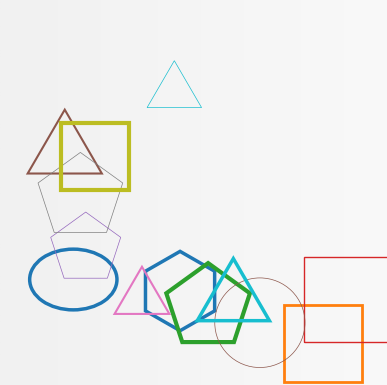[{"shape": "oval", "thickness": 2.5, "radius": 0.56, "center": [0.189, 0.274]}, {"shape": "hexagon", "thickness": 2.5, "radius": 0.52, "center": [0.465, 0.244]}, {"shape": "square", "thickness": 2, "radius": 0.5, "center": [0.833, 0.107]}, {"shape": "pentagon", "thickness": 3, "radius": 0.57, "center": [0.537, 0.203]}, {"shape": "square", "thickness": 1, "radius": 0.55, "center": [0.894, 0.222]}, {"shape": "pentagon", "thickness": 0.5, "radius": 0.47, "center": [0.221, 0.354]}, {"shape": "triangle", "thickness": 1.5, "radius": 0.55, "center": [0.167, 0.605]}, {"shape": "circle", "thickness": 0.5, "radius": 0.58, "center": [0.671, 0.162]}, {"shape": "triangle", "thickness": 1.5, "radius": 0.41, "center": [0.366, 0.225]}, {"shape": "pentagon", "thickness": 0.5, "radius": 0.57, "center": [0.207, 0.489]}, {"shape": "square", "thickness": 3, "radius": 0.43, "center": [0.245, 0.593]}, {"shape": "triangle", "thickness": 2.5, "radius": 0.54, "center": [0.602, 0.221]}, {"shape": "triangle", "thickness": 0.5, "radius": 0.41, "center": [0.45, 0.761]}]